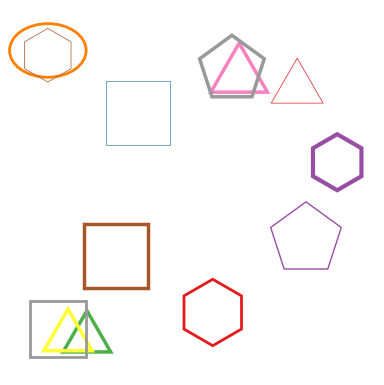[{"shape": "hexagon", "thickness": 2, "radius": 0.43, "center": [0.553, 0.188]}, {"shape": "triangle", "thickness": 0.5, "radius": 0.39, "center": [0.772, 0.771]}, {"shape": "square", "thickness": 0.5, "radius": 0.41, "center": [0.358, 0.706]}, {"shape": "triangle", "thickness": 2.5, "radius": 0.36, "center": [0.226, 0.122]}, {"shape": "pentagon", "thickness": 1, "radius": 0.48, "center": [0.795, 0.379]}, {"shape": "hexagon", "thickness": 3, "radius": 0.36, "center": [0.876, 0.579]}, {"shape": "oval", "thickness": 2, "radius": 0.5, "center": [0.124, 0.869]}, {"shape": "triangle", "thickness": 2.5, "radius": 0.36, "center": [0.177, 0.125]}, {"shape": "square", "thickness": 2.5, "radius": 0.42, "center": [0.3, 0.335]}, {"shape": "hexagon", "thickness": 0.5, "radius": 0.35, "center": [0.124, 0.857]}, {"shape": "triangle", "thickness": 2.5, "radius": 0.42, "center": [0.621, 0.803]}, {"shape": "pentagon", "thickness": 2.5, "radius": 0.44, "center": [0.602, 0.82]}, {"shape": "square", "thickness": 2, "radius": 0.36, "center": [0.152, 0.147]}]